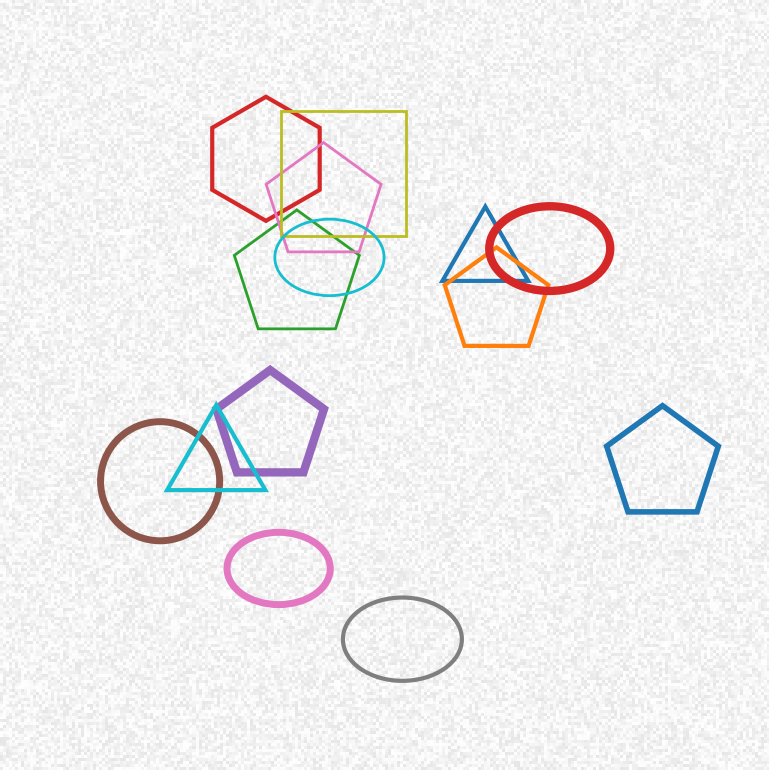[{"shape": "pentagon", "thickness": 2, "radius": 0.38, "center": [0.86, 0.397]}, {"shape": "triangle", "thickness": 1.5, "radius": 0.32, "center": [0.63, 0.667]}, {"shape": "pentagon", "thickness": 1.5, "radius": 0.35, "center": [0.645, 0.608]}, {"shape": "pentagon", "thickness": 1, "radius": 0.43, "center": [0.386, 0.642]}, {"shape": "hexagon", "thickness": 1.5, "radius": 0.4, "center": [0.345, 0.794]}, {"shape": "oval", "thickness": 3, "radius": 0.39, "center": [0.714, 0.677]}, {"shape": "pentagon", "thickness": 3, "radius": 0.37, "center": [0.351, 0.446]}, {"shape": "circle", "thickness": 2.5, "radius": 0.39, "center": [0.208, 0.375]}, {"shape": "oval", "thickness": 2.5, "radius": 0.34, "center": [0.362, 0.262]}, {"shape": "pentagon", "thickness": 1, "radius": 0.39, "center": [0.42, 0.736]}, {"shape": "oval", "thickness": 1.5, "radius": 0.39, "center": [0.523, 0.17]}, {"shape": "square", "thickness": 1, "radius": 0.41, "center": [0.446, 0.775]}, {"shape": "oval", "thickness": 1, "radius": 0.35, "center": [0.428, 0.666]}, {"shape": "triangle", "thickness": 1.5, "radius": 0.37, "center": [0.281, 0.4]}]